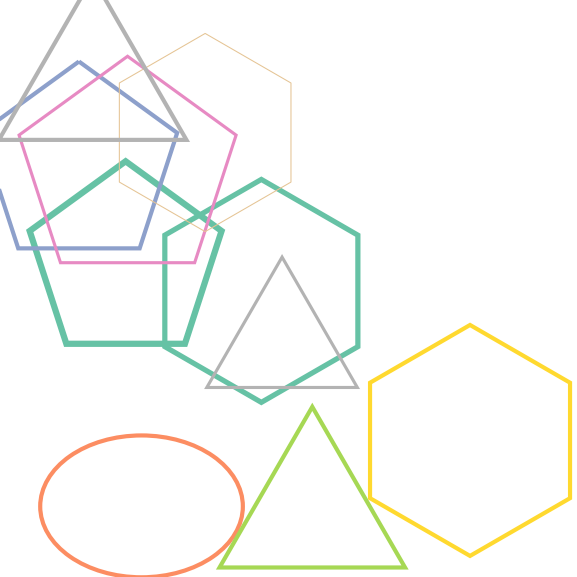[{"shape": "pentagon", "thickness": 3, "radius": 0.87, "center": [0.218, 0.545]}, {"shape": "hexagon", "thickness": 2.5, "radius": 0.97, "center": [0.453, 0.495]}, {"shape": "oval", "thickness": 2, "radius": 0.88, "center": [0.245, 0.122]}, {"shape": "pentagon", "thickness": 2, "radius": 0.89, "center": [0.137, 0.714]}, {"shape": "pentagon", "thickness": 1.5, "radius": 0.99, "center": [0.221, 0.704]}, {"shape": "triangle", "thickness": 2, "radius": 0.93, "center": [0.541, 0.109]}, {"shape": "hexagon", "thickness": 2, "radius": 1.0, "center": [0.814, 0.236]}, {"shape": "hexagon", "thickness": 0.5, "radius": 0.86, "center": [0.355, 0.77]}, {"shape": "triangle", "thickness": 1.5, "radius": 0.75, "center": [0.488, 0.403]}, {"shape": "triangle", "thickness": 2, "radius": 0.94, "center": [0.16, 0.851]}]